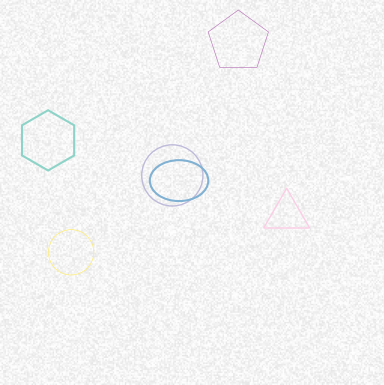[{"shape": "hexagon", "thickness": 1.5, "radius": 0.39, "center": [0.125, 0.635]}, {"shape": "circle", "thickness": 1, "radius": 0.4, "center": [0.448, 0.544]}, {"shape": "oval", "thickness": 1.5, "radius": 0.38, "center": [0.465, 0.531]}, {"shape": "triangle", "thickness": 1, "radius": 0.34, "center": [0.745, 0.442]}, {"shape": "pentagon", "thickness": 0.5, "radius": 0.41, "center": [0.619, 0.892]}, {"shape": "circle", "thickness": 0.5, "radius": 0.29, "center": [0.185, 0.345]}]